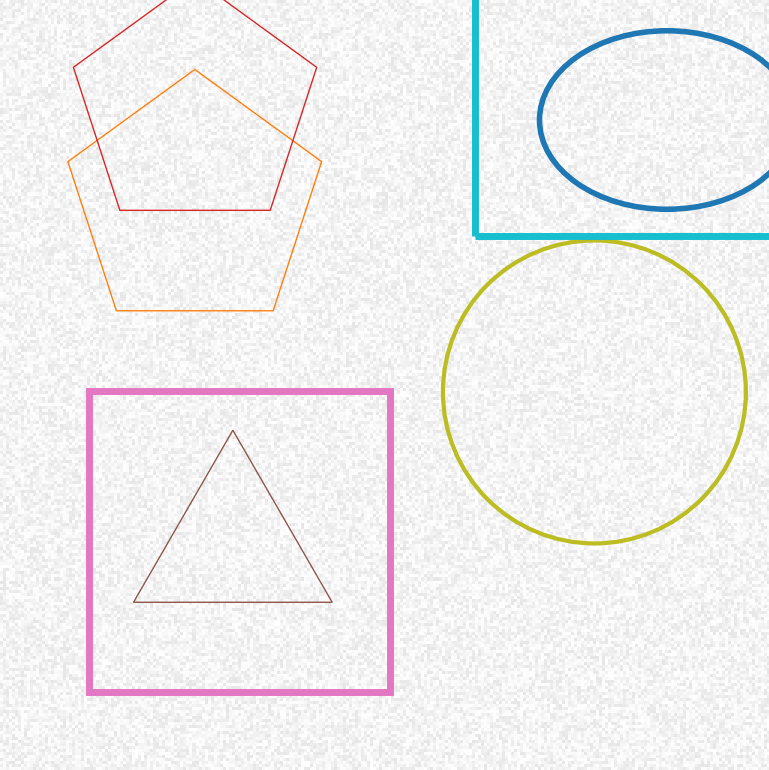[{"shape": "oval", "thickness": 2, "radius": 0.83, "center": [0.866, 0.844]}, {"shape": "pentagon", "thickness": 0.5, "radius": 0.87, "center": [0.253, 0.737]}, {"shape": "pentagon", "thickness": 0.5, "radius": 0.83, "center": [0.253, 0.861]}, {"shape": "triangle", "thickness": 0.5, "radius": 0.74, "center": [0.302, 0.292]}, {"shape": "square", "thickness": 2.5, "radius": 0.98, "center": [0.311, 0.297]}, {"shape": "circle", "thickness": 1.5, "radius": 0.98, "center": [0.772, 0.491]}, {"shape": "square", "thickness": 2.5, "radius": 0.97, "center": [0.812, 0.888]}]